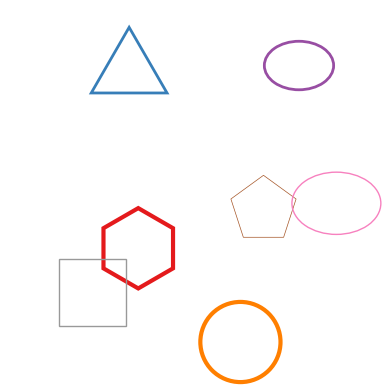[{"shape": "hexagon", "thickness": 3, "radius": 0.52, "center": [0.359, 0.355]}, {"shape": "triangle", "thickness": 2, "radius": 0.57, "center": [0.335, 0.815]}, {"shape": "oval", "thickness": 2, "radius": 0.45, "center": [0.777, 0.83]}, {"shape": "circle", "thickness": 3, "radius": 0.52, "center": [0.624, 0.112]}, {"shape": "pentagon", "thickness": 0.5, "radius": 0.44, "center": [0.684, 0.456]}, {"shape": "oval", "thickness": 1, "radius": 0.58, "center": [0.874, 0.472]}, {"shape": "square", "thickness": 1, "radius": 0.44, "center": [0.241, 0.24]}]